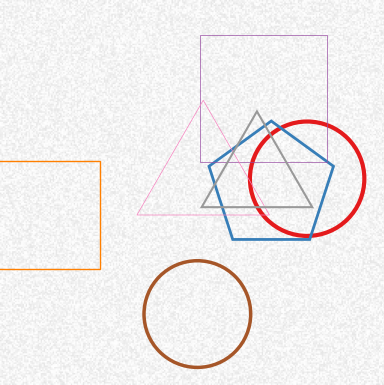[{"shape": "circle", "thickness": 3, "radius": 0.74, "center": [0.798, 0.536]}, {"shape": "pentagon", "thickness": 2, "radius": 0.85, "center": [0.704, 0.516]}, {"shape": "square", "thickness": 0.5, "radius": 0.82, "center": [0.685, 0.745]}, {"shape": "square", "thickness": 1, "radius": 0.7, "center": [0.118, 0.443]}, {"shape": "circle", "thickness": 2.5, "radius": 0.69, "center": [0.513, 0.184]}, {"shape": "triangle", "thickness": 0.5, "radius": 0.99, "center": [0.528, 0.541]}, {"shape": "triangle", "thickness": 1.5, "radius": 0.83, "center": [0.667, 0.545]}]